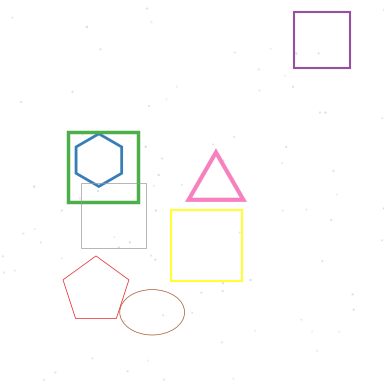[{"shape": "pentagon", "thickness": 0.5, "radius": 0.45, "center": [0.249, 0.245]}, {"shape": "hexagon", "thickness": 2, "radius": 0.34, "center": [0.257, 0.584]}, {"shape": "square", "thickness": 2.5, "radius": 0.45, "center": [0.268, 0.566]}, {"shape": "square", "thickness": 1.5, "radius": 0.37, "center": [0.837, 0.895]}, {"shape": "square", "thickness": 1.5, "radius": 0.46, "center": [0.537, 0.363]}, {"shape": "oval", "thickness": 0.5, "radius": 0.42, "center": [0.395, 0.189]}, {"shape": "triangle", "thickness": 3, "radius": 0.41, "center": [0.561, 0.522]}, {"shape": "square", "thickness": 0.5, "radius": 0.43, "center": [0.295, 0.441]}]